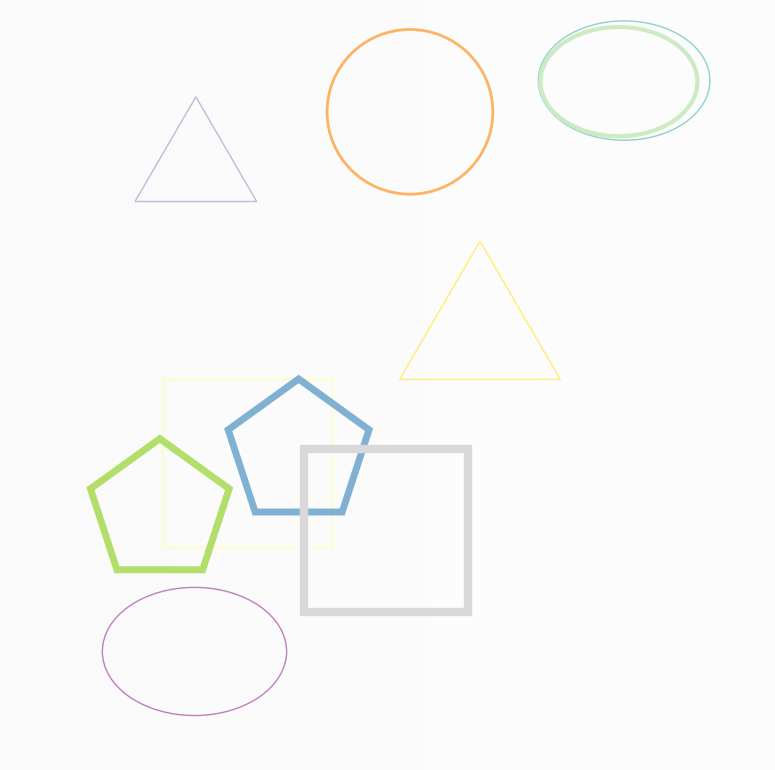[{"shape": "oval", "thickness": 0.5, "radius": 0.55, "center": [0.805, 0.895]}, {"shape": "square", "thickness": 0.5, "radius": 0.55, "center": [0.319, 0.399]}, {"shape": "triangle", "thickness": 0.5, "radius": 0.45, "center": [0.253, 0.784]}, {"shape": "pentagon", "thickness": 2.5, "radius": 0.48, "center": [0.385, 0.412]}, {"shape": "circle", "thickness": 1, "radius": 0.53, "center": [0.529, 0.855]}, {"shape": "pentagon", "thickness": 2.5, "radius": 0.47, "center": [0.206, 0.336]}, {"shape": "square", "thickness": 3, "radius": 0.53, "center": [0.498, 0.311]}, {"shape": "oval", "thickness": 0.5, "radius": 0.59, "center": [0.251, 0.154]}, {"shape": "oval", "thickness": 1.5, "radius": 0.51, "center": [0.799, 0.894]}, {"shape": "triangle", "thickness": 0.5, "radius": 0.6, "center": [0.619, 0.567]}]